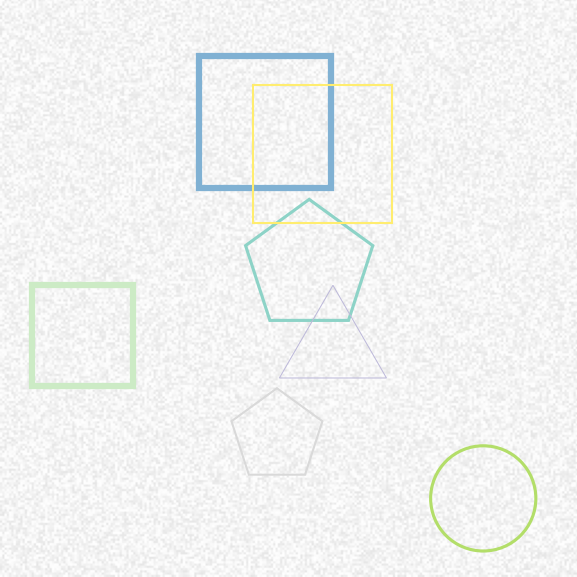[{"shape": "pentagon", "thickness": 1.5, "radius": 0.58, "center": [0.535, 0.538]}, {"shape": "triangle", "thickness": 0.5, "radius": 0.54, "center": [0.577, 0.398]}, {"shape": "square", "thickness": 3, "radius": 0.57, "center": [0.459, 0.788]}, {"shape": "circle", "thickness": 1.5, "radius": 0.46, "center": [0.837, 0.136]}, {"shape": "pentagon", "thickness": 1, "radius": 0.41, "center": [0.48, 0.244]}, {"shape": "square", "thickness": 3, "radius": 0.43, "center": [0.143, 0.418]}, {"shape": "square", "thickness": 1, "radius": 0.6, "center": [0.559, 0.732]}]